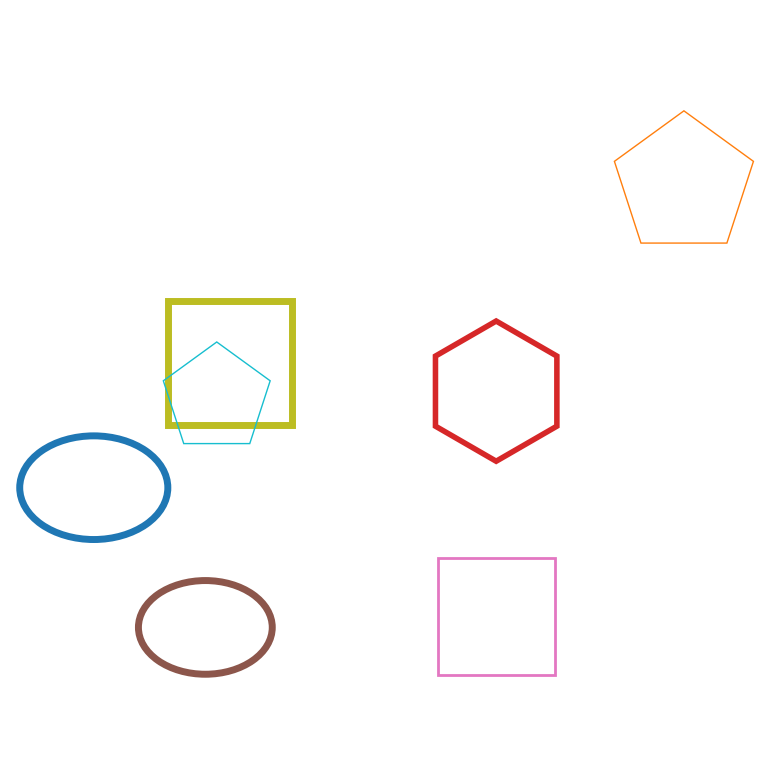[{"shape": "oval", "thickness": 2.5, "radius": 0.48, "center": [0.122, 0.367]}, {"shape": "pentagon", "thickness": 0.5, "radius": 0.47, "center": [0.888, 0.761]}, {"shape": "hexagon", "thickness": 2, "radius": 0.46, "center": [0.644, 0.492]}, {"shape": "oval", "thickness": 2.5, "radius": 0.43, "center": [0.267, 0.185]}, {"shape": "square", "thickness": 1, "radius": 0.38, "center": [0.645, 0.2]}, {"shape": "square", "thickness": 2.5, "radius": 0.4, "center": [0.299, 0.529]}, {"shape": "pentagon", "thickness": 0.5, "radius": 0.36, "center": [0.281, 0.483]}]